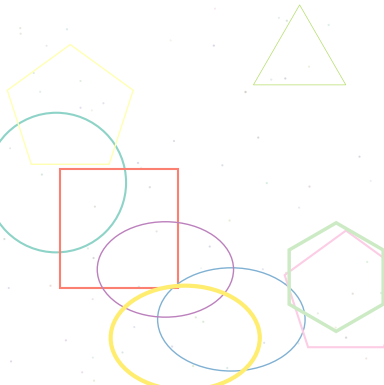[{"shape": "circle", "thickness": 1.5, "radius": 0.91, "center": [0.146, 0.526]}, {"shape": "pentagon", "thickness": 1, "radius": 0.86, "center": [0.182, 0.712]}, {"shape": "square", "thickness": 1.5, "radius": 0.77, "center": [0.309, 0.406]}, {"shape": "oval", "thickness": 1, "radius": 0.96, "center": [0.601, 0.17]}, {"shape": "triangle", "thickness": 0.5, "radius": 0.69, "center": [0.778, 0.849]}, {"shape": "pentagon", "thickness": 1.5, "radius": 0.84, "center": [0.899, 0.234]}, {"shape": "oval", "thickness": 1, "radius": 0.89, "center": [0.43, 0.3]}, {"shape": "hexagon", "thickness": 2.5, "radius": 0.7, "center": [0.873, 0.28]}, {"shape": "oval", "thickness": 3, "radius": 0.97, "center": [0.481, 0.122]}]